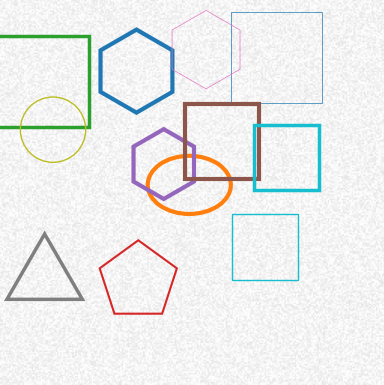[{"shape": "square", "thickness": 0.5, "radius": 0.59, "center": [0.719, 0.851]}, {"shape": "hexagon", "thickness": 3, "radius": 0.54, "center": [0.354, 0.815]}, {"shape": "oval", "thickness": 3, "radius": 0.54, "center": [0.492, 0.52]}, {"shape": "square", "thickness": 2.5, "radius": 0.6, "center": [0.111, 0.788]}, {"shape": "pentagon", "thickness": 1.5, "radius": 0.53, "center": [0.359, 0.27]}, {"shape": "hexagon", "thickness": 3, "radius": 0.45, "center": [0.425, 0.574]}, {"shape": "square", "thickness": 3, "radius": 0.48, "center": [0.576, 0.633]}, {"shape": "hexagon", "thickness": 0.5, "radius": 0.51, "center": [0.535, 0.871]}, {"shape": "triangle", "thickness": 2.5, "radius": 0.57, "center": [0.116, 0.279]}, {"shape": "circle", "thickness": 1, "radius": 0.42, "center": [0.138, 0.663]}, {"shape": "square", "thickness": 1, "radius": 0.43, "center": [0.689, 0.358]}, {"shape": "square", "thickness": 2.5, "radius": 0.42, "center": [0.744, 0.59]}]